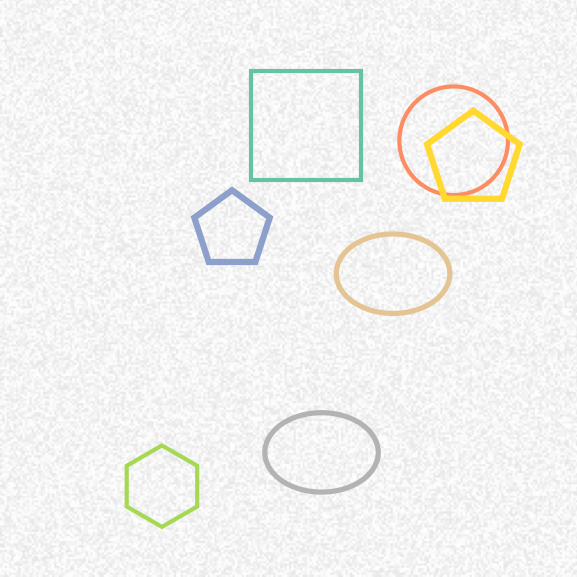[{"shape": "square", "thickness": 2, "radius": 0.48, "center": [0.53, 0.782]}, {"shape": "circle", "thickness": 2, "radius": 0.47, "center": [0.786, 0.755]}, {"shape": "pentagon", "thickness": 3, "radius": 0.34, "center": [0.402, 0.601]}, {"shape": "hexagon", "thickness": 2, "radius": 0.35, "center": [0.28, 0.157]}, {"shape": "pentagon", "thickness": 3, "radius": 0.42, "center": [0.82, 0.723]}, {"shape": "oval", "thickness": 2.5, "radius": 0.49, "center": [0.681, 0.525]}, {"shape": "oval", "thickness": 2.5, "radius": 0.49, "center": [0.557, 0.216]}]